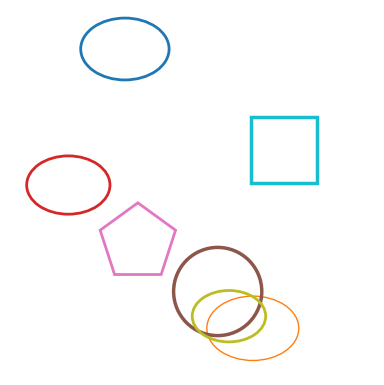[{"shape": "oval", "thickness": 2, "radius": 0.57, "center": [0.324, 0.873]}, {"shape": "oval", "thickness": 1, "radius": 0.6, "center": [0.657, 0.147]}, {"shape": "oval", "thickness": 2, "radius": 0.54, "center": [0.177, 0.519]}, {"shape": "circle", "thickness": 2.5, "radius": 0.57, "center": [0.565, 0.243]}, {"shape": "pentagon", "thickness": 2, "radius": 0.51, "center": [0.358, 0.37]}, {"shape": "oval", "thickness": 2, "radius": 0.48, "center": [0.595, 0.179]}, {"shape": "square", "thickness": 2.5, "radius": 0.43, "center": [0.737, 0.61]}]